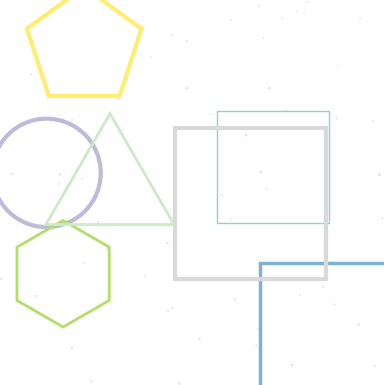[{"shape": "square", "thickness": 1, "radius": 0.73, "center": [0.71, 0.565]}, {"shape": "circle", "thickness": 3, "radius": 0.7, "center": [0.121, 0.551]}, {"shape": "square", "thickness": 2.5, "radius": 0.96, "center": [0.868, 0.123]}, {"shape": "hexagon", "thickness": 2, "radius": 0.69, "center": [0.164, 0.289]}, {"shape": "square", "thickness": 3, "radius": 0.98, "center": [0.65, 0.472]}, {"shape": "triangle", "thickness": 2, "radius": 0.96, "center": [0.286, 0.513]}, {"shape": "pentagon", "thickness": 3, "radius": 0.78, "center": [0.219, 0.877]}]